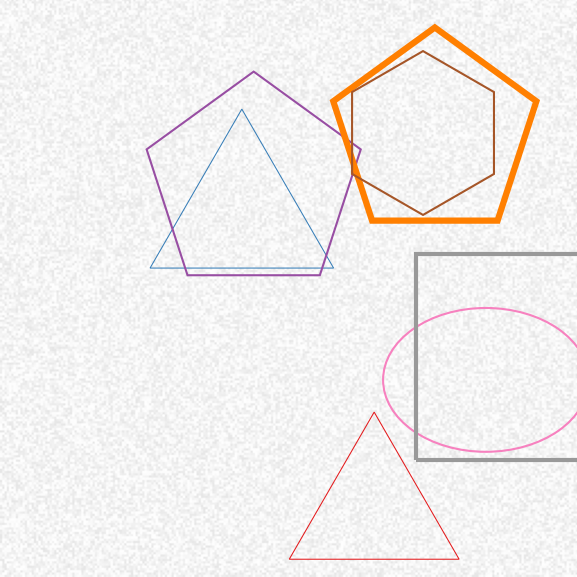[{"shape": "triangle", "thickness": 0.5, "radius": 0.85, "center": [0.648, 0.116]}, {"shape": "triangle", "thickness": 0.5, "radius": 0.92, "center": [0.419, 0.627]}, {"shape": "pentagon", "thickness": 1, "radius": 0.97, "center": [0.439, 0.68]}, {"shape": "pentagon", "thickness": 3, "radius": 0.92, "center": [0.753, 0.767]}, {"shape": "hexagon", "thickness": 1, "radius": 0.71, "center": [0.733, 0.769]}, {"shape": "oval", "thickness": 1, "radius": 0.89, "center": [0.841, 0.341]}, {"shape": "square", "thickness": 2, "radius": 0.89, "center": [0.898, 0.381]}]